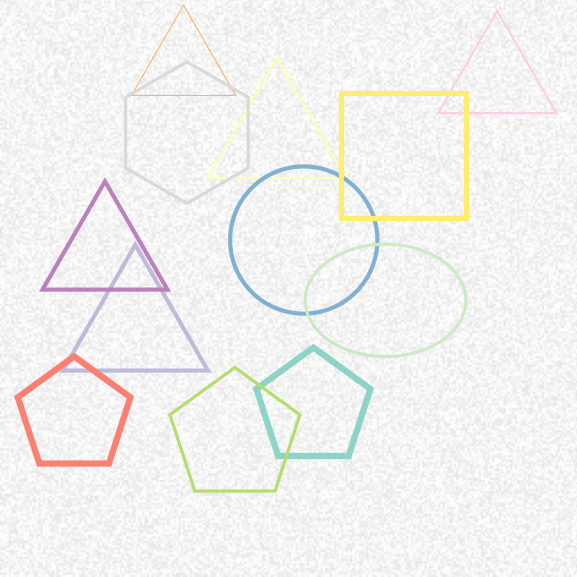[{"shape": "pentagon", "thickness": 3, "radius": 0.52, "center": [0.543, 0.294]}, {"shape": "triangle", "thickness": 1, "radius": 0.69, "center": [0.479, 0.76]}, {"shape": "triangle", "thickness": 2, "radius": 0.73, "center": [0.234, 0.43]}, {"shape": "pentagon", "thickness": 3, "radius": 0.51, "center": [0.128, 0.279]}, {"shape": "circle", "thickness": 2, "radius": 0.64, "center": [0.526, 0.583]}, {"shape": "triangle", "thickness": 0.5, "radius": 0.52, "center": [0.318, 0.886]}, {"shape": "pentagon", "thickness": 1.5, "radius": 0.59, "center": [0.407, 0.245]}, {"shape": "triangle", "thickness": 1, "radius": 0.59, "center": [0.861, 0.862]}, {"shape": "hexagon", "thickness": 1.5, "radius": 0.61, "center": [0.324, 0.769]}, {"shape": "triangle", "thickness": 2, "radius": 0.62, "center": [0.182, 0.56]}, {"shape": "oval", "thickness": 1.5, "radius": 0.7, "center": [0.668, 0.479]}, {"shape": "square", "thickness": 2.5, "radius": 0.54, "center": [0.698, 0.73]}]